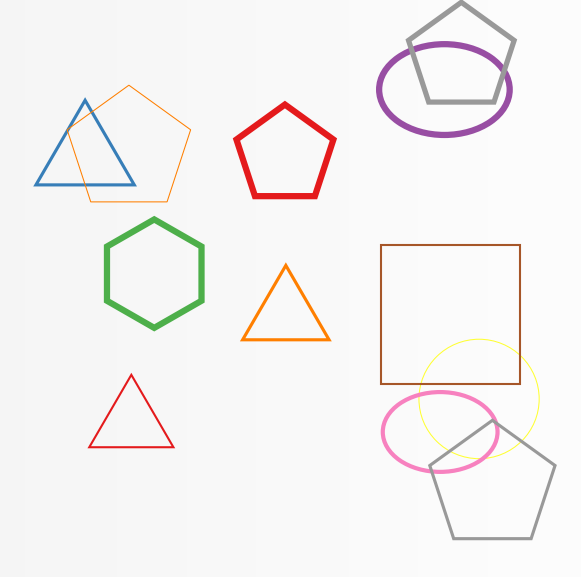[{"shape": "triangle", "thickness": 1, "radius": 0.42, "center": [0.226, 0.266]}, {"shape": "pentagon", "thickness": 3, "radius": 0.44, "center": [0.49, 0.73]}, {"shape": "triangle", "thickness": 1.5, "radius": 0.49, "center": [0.146, 0.728]}, {"shape": "hexagon", "thickness": 3, "radius": 0.47, "center": [0.265, 0.525]}, {"shape": "oval", "thickness": 3, "radius": 0.56, "center": [0.765, 0.844]}, {"shape": "triangle", "thickness": 1.5, "radius": 0.43, "center": [0.492, 0.454]}, {"shape": "pentagon", "thickness": 0.5, "radius": 0.56, "center": [0.222, 0.74]}, {"shape": "circle", "thickness": 0.5, "radius": 0.52, "center": [0.824, 0.308]}, {"shape": "square", "thickness": 1, "radius": 0.6, "center": [0.775, 0.454]}, {"shape": "oval", "thickness": 2, "radius": 0.49, "center": [0.757, 0.251]}, {"shape": "pentagon", "thickness": 2.5, "radius": 0.48, "center": [0.794, 0.9]}, {"shape": "pentagon", "thickness": 1.5, "radius": 0.57, "center": [0.847, 0.158]}]